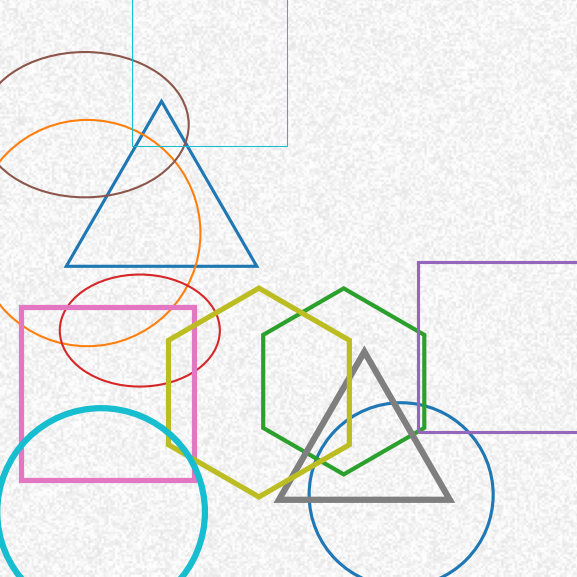[{"shape": "triangle", "thickness": 1.5, "radius": 0.95, "center": [0.28, 0.633]}, {"shape": "circle", "thickness": 1.5, "radius": 0.8, "center": [0.695, 0.142]}, {"shape": "circle", "thickness": 1, "radius": 0.98, "center": [0.151, 0.596]}, {"shape": "hexagon", "thickness": 2, "radius": 0.81, "center": [0.595, 0.339]}, {"shape": "oval", "thickness": 1, "radius": 0.69, "center": [0.242, 0.427]}, {"shape": "square", "thickness": 1.5, "radius": 0.73, "center": [0.87, 0.398]}, {"shape": "oval", "thickness": 1, "radius": 0.9, "center": [0.147, 0.783]}, {"shape": "square", "thickness": 2.5, "radius": 0.75, "center": [0.187, 0.318]}, {"shape": "triangle", "thickness": 3, "radius": 0.85, "center": [0.631, 0.219]}, {"shape": "hexagon", "thickness": 2.5, "radius": 0.9, "center": [0.448, 0.319]}, {"shape": "square", "thickness": 0.5, "radius": 0.67, "center": [0.363, 0.879]}, {"shape": "circle", "thickness": 3, "radius": 0.9, "center": [0.175, 0.113]}]